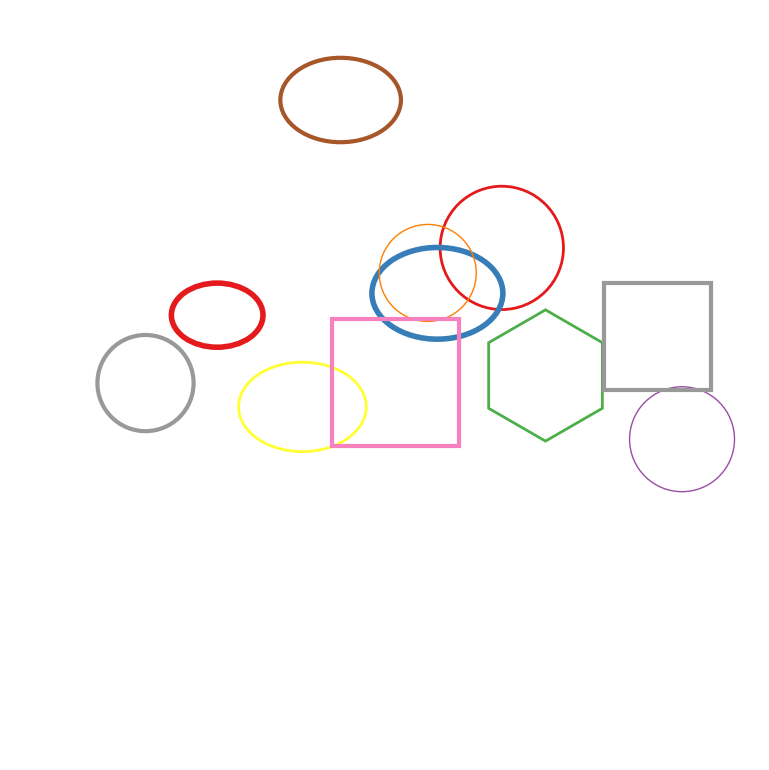[{"shape": "oval", "thickness": 2, "radius": 0.3, "center": [0.282, 0.591]}, {"shape": "circle", "thickness": 1, "radius": 0.4, "center": [0.652, 0.678]}, {"shape": "oval", "thickness": 2, "radius": 0.43, "center": [0.568, 0.619]}, {"shape": "hexagon", "thickness": 1, "radius": 0.43, "center": [0.708, 0.512]}, {"shape": "circle", "thickness": 0.5, "radius": 0.34, "center": [0.886, 0.43]}, {"shape": "circle", "thickness": 0.5, "radius": 0.31, "center": [0.556, 0.646]}, {"shape": "oval", "thickness": 1, "radius": 0.41, "center": [0.393, 0.472]}, {"shape": "oval", "thickness": 1.5, "radius": 0.39, "center": [0.442, 0.87]}, {"shape": "square", "thickness": 1.5, "radius": 0.41, "center": [0.514, 0.503]}, {"shape": "circle", "thickness": 1.5, "radius": 0.31, "center": [0.189, 0.503]}, {"shape": "square", "thickness": 1.5, "radius": 0.35, "center": [0.854, 0.563]}]